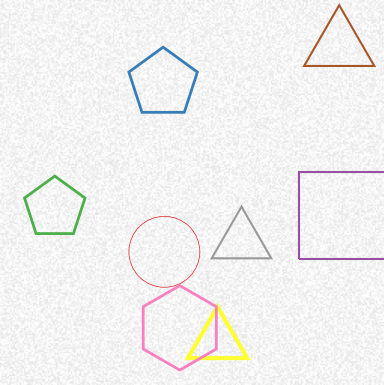[{"shape": "circle", "thickness": 0.5, "radius": 0.46, "center": [0.427, 0.346]}, {"shape": "pentagon", "thickness": 2, "radius": 0.47, "center": [0.424, 0.784]}, {"shape": "pentagon", "thickness": 2, "radius": 0.41, "center": [0.142, 0.46]}, {"shape": "square", "thickness": 1.5, "radius": 0.56, "center": [0.89, 0.441]}, {"shape": "triangle", "thickness": 3, "radius": 0.44, "center": [0.565, 0.114]}, {"shape": "triangle", "thickness": 1.5, "radius": 0.53, "center": [0.881, 0.881]}, {"shape": "hexagon", "thickness": 2, "radius": 0.55, "center": [0.467, 0.148]}, {"shape": "triangle", "thickness": 1.5, "radius": 0.45, "center": [0.627, 0.374]}]